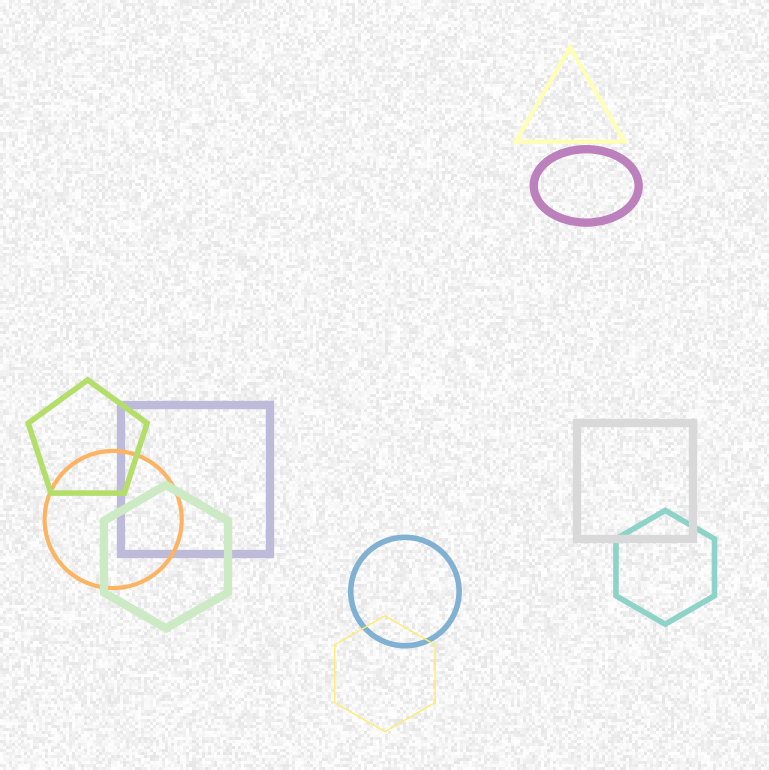[{"shape": "hexagon", "thickness": 2, "radius": 0.37, "center": [0.864, 0.263]}, {"shape": "triangle", "thickness": 1.5, "radius": 0.41, "center": [0.74, 0.857]}, {"shape": "square", "thickness": 3, "radius": 0.48, "center": [0.254, 0.377]}, {"shape": "circle", "thickness": 2, "radius": 0.35, "center": [0.526, 0.232]}, {"shape": "circle", "thickness": 1.5, "radius": 0.45, "center": [0.147, 0.325]}, {"shape": "pentagon", "thickness": 2, "radius": 0.41, "center": [0.114, 0.425]}, {"shape": "square", "thickness": 3, "radius": 0.38, "center": [0.825, 0.376]}, {"shape": "oval", "thickness": 3, "radius": 0.34, "center": [0.761, 0.759]}, {"shape": "hexagon", "thickness": 3, "radius": 0.47, "center": [0.216, 0.277]}, {"shape": "hexagon", "thickness": 0.5, "radius": 0.38, "center": [0.5, 0.125]}]